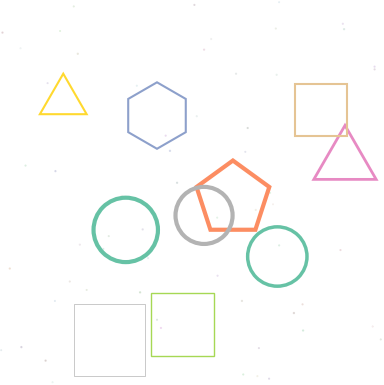[{"shape": "circle", "thickness": 3, "radius": 0.42, "center": [0.327, 0.403]}, {"shape": "circle", "thickness": 2.5, "radius": 0.39, "center": [0.72, 0.334]}, {"shape": "pentagon", "thickness": 3, "radius": 0.5, "center": [0.605, 0.484]}, {"shape": "hexagon", "thickness": 1.5, "radius": 0.43, "center": [0.408, 0.7]}, {"shape": "triangle", "thickness": 2, "radius": 0.47, "center": [0.896, 0.581]}, {"shape": "square", "thickness": 1, "radius": 0.41, "center": [0.474, 0.157]}, {"shape": "triangle", "thickness": 1.5, "radius": 0.35, "center": [0.164, 0.738]}, {"shape": "square", "thickness": 1.5, "radius": 0.34, "center": [0.833, 0.715]}, {"shape": "circle", "thickness": 3, "radius": 0.37, "center": [0.53, 0.44]}, {"shape": "square", "thickness": 0.5, "radius": 0.47, "center": [0.285, 0.116]}]